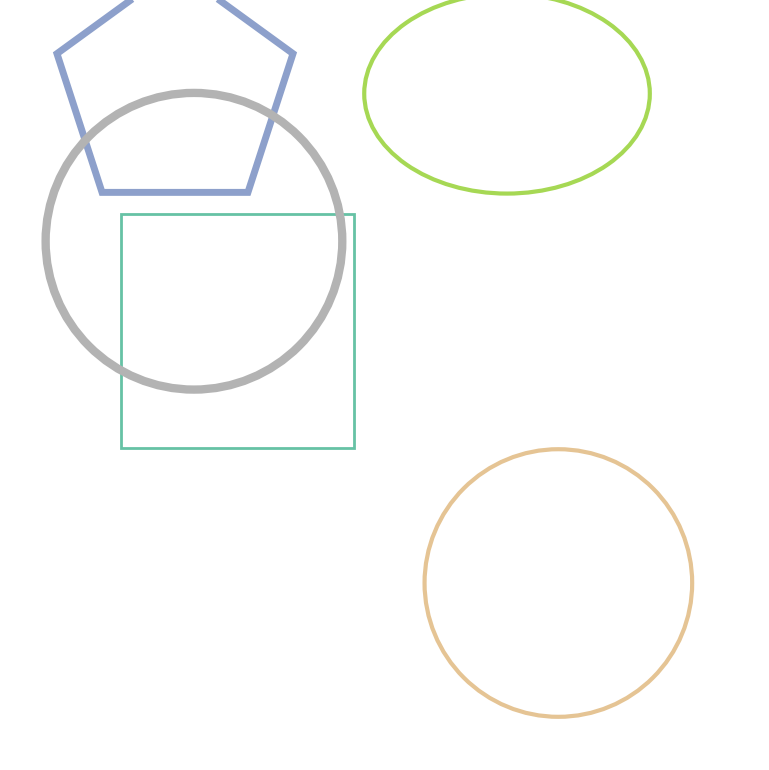[{"shape": "square", "thickness": 1, "radius": 0.76, "center": [0.308, 0.57]}, {"shape": "pentagon", "thickness": 2.5, "radius": 0.81, "center": [0.227, 0.881]}, {"shape": "oval", "thickness": 1.5, "radius": 0.93, "center": [0.658, 0.878]}, {"shape": "circle", "thickness": 1.5, "radius": 0.87, "center": [0.725, 0.243]}, {"shape": "circle", "thickness": 3, "radius": 0.96, "center": [0.252, 0.687]}]